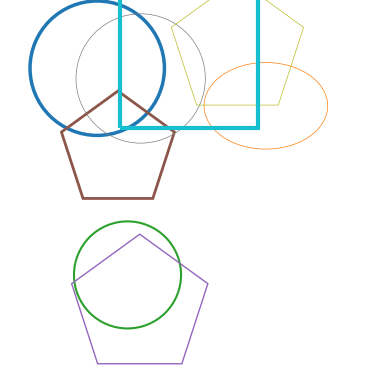[{"shape": "circle", "thickness": 2.5, "radius": 0.87, "center": [0.253, 0.823]}, {"shape": "oval", "thickness": 0.5, "radius": 0.8, "center": [0.691, 0.725]}, {"shape": "circle", "thickness": 1.5, "radius": 0.7, "center": [0.331, 0.286]}, {"shape": "pentagon", "thickness": 1, "radius": 0.93, "center": [0.363, 0.206]}, {"shape": "pentagon", "thickness": 2, "radius": 0.77, "center": [0.306, 0.609]}, {"shape": "circle", "thickness": 0.5, "radius": 0.84, "center": [0.365, 0.796]}, {"shape": "pentagon", "thickness": 0.5, "radius": 0.9, "center": [0.617, 0.873]}, {"shape": "square", "thickness": 3, "radius": 0.9, "center": [0.492, 0.847]}]